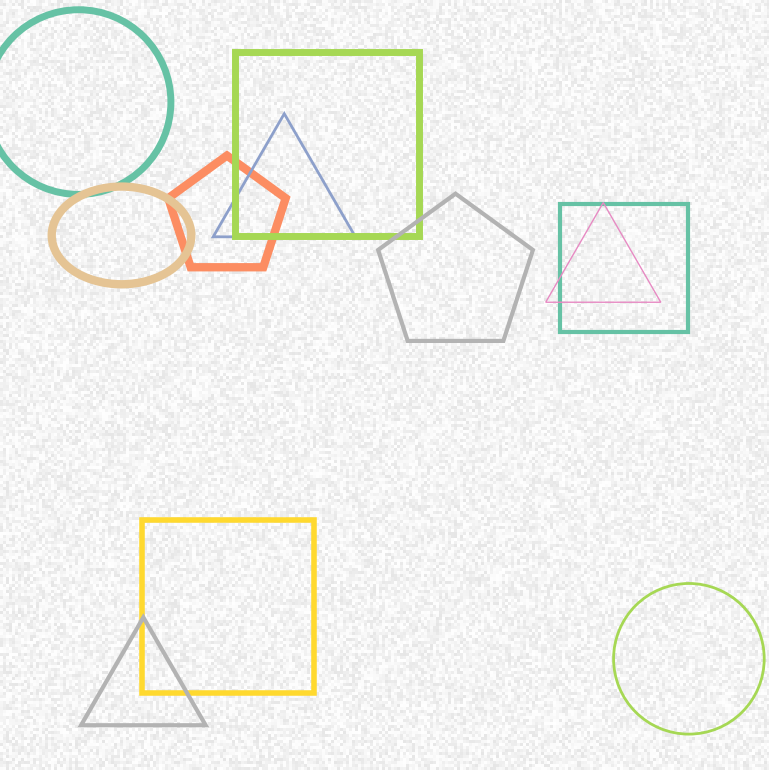[{"shape": "circle", "thickness": 2.5, "radius": 0.6, "center": [0.102, 0.867]}, {"shape": "square", "thickness": 1.5, "radius": 0.42, "center": [0.81, 0.652]}, {"shape": "pentagon", "thickness": 3, "radius": 0.4, "center": [0.295, 0.718]}, {"shape": "triangle", "thickness": 1, "radius": 0.53, "center": [0.369, 0.746]}, {"shape": "triangle", "thickness": 0.5, "radius": 0.43, "center": [0.783, 0.651]}, {"shape": "circle", "thickness": 1, "radius": 0.49, "center": [0.895, 0.144]}, {"shape": "square", "thickness": 2.5, "radius": 0.6, "center": [0.424, 0.813]}, {"shape": "square", "thickness": 2, "radius": 0.56, "center": [0.296, 0.213]}, {"shape": "oval", "thickness": 3, "radius": 0.45, "center": [0.158, 0.694]}, {"shape": "pentagon", "thickness": 1.5, "radius": 0.53, "center": [0.592, 0.643]}, {"shape": "triangle", "thickness": 1.5, "radius": 0.47, "center": [0.186, 0.105]}]